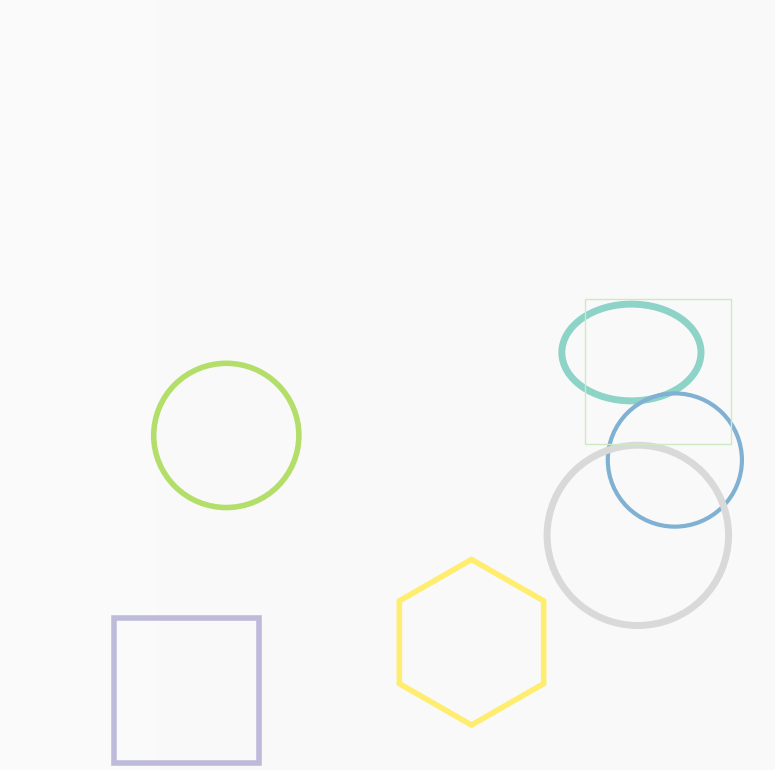[{"shape": "oval", "thickness": 2.5, "radius": 0.45, "center": [0.815, 0.542]}, {"shape": "square", "thickness": 2, "radius": 0.47, "center": [0.241, 0.104]}, {"shape": "circle", "thickness": 1.5, "radius": 0.43, "center": [0.871, 0.403]}, {"shape": "circle", "thickness": 2, "radius": 0.47, "center": [0.292, 0.435]}, {"shape": "circle", "thickness": 2.5, "radius": 0.59, "center": [0.823, 0.305]}, {"shape": "square", "thickness": 0.5, "radius": 0.47, "center": [0.849, 0.518]}, {"shape": "hexagon", "thickness": 2, "radius": 0.54, "center": [0.608, 0.166]}]